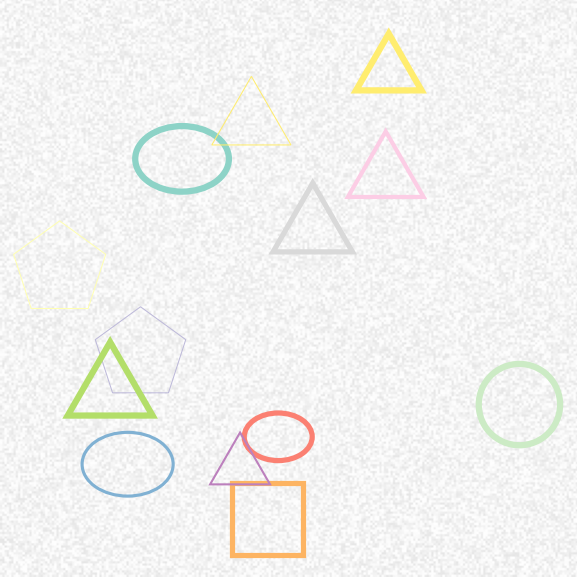[{"shape": "oval", "thickness": 3, "radius": 0.41, "center": [0.315, 0.724]}, {"shape": "pentagon", "thickness": 0.5, "radius": 0.42, "center": [0.103, 0.533]}, {"shape": "pentagon", "thickness": 0.5, "radius": 0.41, "center": [0.243, 0.386]}, {"shape": "oval", "thickness": 2.5, "radius": 0.29, "center": [0.482, 0.243]}, {"shape": "oval", "thickness": 1.5, "radius": 0.39, "center": [0.221, 0.195]}, {"shape": "square", "thickness": 2.5, "radius": 0.31, "center": [0.463, 0.1]}, {"shape": "triangle", "thickness": 3, "radius": 0.42, "center": [0.191, 0.322]}, {"shape": "triangle", "thickness": 2, "radius": 0.38, "center": [0.668, 0.696]}, {"shape": "triangle", "thickness": 2.5, "radius": 0.4, "center": [0.542, 0.603]}, {"shape": "triangle", "thickness": 1, "radius": 0.3, "center": [0.416, 0.19]}, {"shape": "circle", "thickness": 3, "radius": 0.35, "center": [0.899, 0.299]}, {"shape": "triangle", "thickness": 0.5, "radius": 0.4, "center": [0.435, 0.788]}, {"shape": "triangle", "thickness": 3, "radius": 0.33, "center": [0.673, 0.875]}]